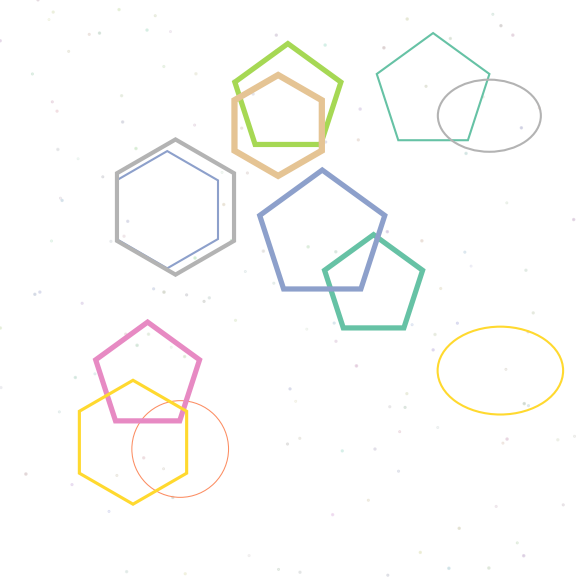[{"shape": "pentagon", "thickness": 2.5, "radius": 0.45, "center": [0.647, 0.504]}, {"shape": "pentagon", "thickness": 1, "radius": 0.51, "center": [0.75, 0.839]}, {"shape": "circle", "thickness": 0.5, "radius": 0.42, "center": [0.312, 0.222]}, {"shape": "pentagon", "thickness": 2.5, "radius": 0.57, "center": [0.558, 0.591]}, {"shape": "hexagon", "thickness": 1, "radius": 0.51, "center": [0.29, 0.636]}, {"shape": "pentagon", "thickness": 2.5, "radius": 0.47, "center": [0.256, 0.347]}, {"shape": "pentagon", "thickness": 2.5, "radius": 0.48, "center": [0.498, 0.827]}, {"shape": "hexagon", "thickness": 1.5, "radius": 0.54, "center": [0.23, 0.233]}, {"shape": "oval", "thickness": 1, "radius": 0.54, "center": [0.866, 0.357]}, {"shape": "hexagon", "thickness": 3, "radius": 0.44, "center": [0.482, 0.782]}, {"shape": "oval", "thickness": 1, "radius": 0.45, "center": [0.847, 0.799]}, {"shape": "hexagon", "thickness": 2, "radius": 0.59, "center": [0.304, 0.641]}]